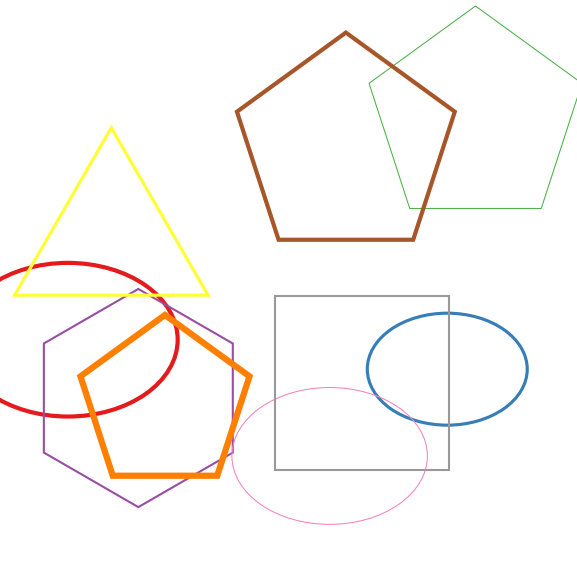[{"shape": "oval", "thickness": 2, "radius": 0.95, "center": [0.118, 0.411]}, {"shape": "oval", "thickness": 1.5, "radius": 0.69, "center": [0.774, 0.36]}, {"shape": "pentagon", "thickness": 0.5, "radius": 0.97, "center": [0.823, 0.795]}, {"shape": "hexagon", "thickness": 1, "radius": 0.94, "center": [0.24, 0.31]}, {"shape": "pentagon", "thickness": 3, "radius": 0.77, "center": [0.286, 0.3]}, {"shape": "triangle", "thickness": 1.5, "radius": 0.97, "center": [0.193, 0.585]}, {"shape": "pentagon", "thickness": 2, "radius": 0.99, "center": [0.599, 0.744]}, {"shape": "oval", "thickness": 0.5, "radius": 0.85, "center": [0.571, 0.21]}, {"shape": "square", "thickness": 1, "radius": 0.75, "center": [0.627, 0.336]}]